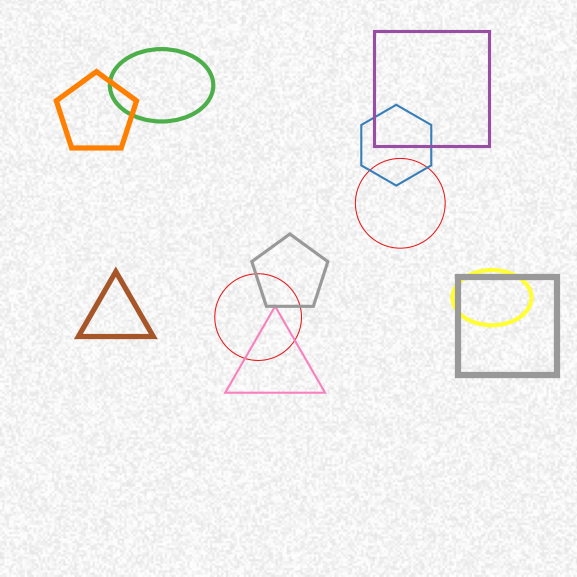[{"shape": "circle", "thickness": 0.5, "radius": 0.39, "center": [0.693, 0.647]}, {"shape": "circle", "thickness": 0.5, "radius": 0.38, "center": [0.447, 0.45]}, {"shape": "hexagon", "thickness": 1, "radius": 0.35, "center": [0.686, 0.748]}, {"shape": "oval", "thickness": 2, "radius": 0.45, "center": [0.28, 0.851]}, {"shape": "square", "thickness": 1.5, "radius": 0.5, "center": [0.747, 0.846]}, {"shape": "pentagon", "thickness": 2.5, "radius": 0.37, "center": [0.167, 0.802]}, {"shape": "oval", "thickness": 2, "radius": 0.34, "center": [0.852, 0.484]}, {"shape": "triangle", "thickness": 2.5, "radius": 0.37, "center": [0.201, 0.454]}, {"shape": "triangle", "thickness": 1, "radius": 0.5, "center": [0.476, 0.369]}, {"shape": "square", "thickness": 3, "radius": 0.43, "center": [0.878, 0.435]}, {"shape": "pentagon", "thickness": 1.5, "radius": 0.35, "center": [0.502, 0.525]}]